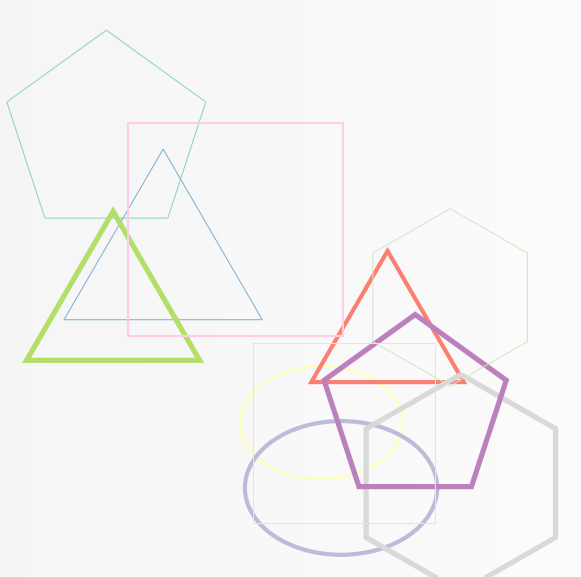[{"shape": "pentagon", "thickness": 0.5, "radius": 0.9, "center": [0.183, 0.767]}, {"shape": "oval", "thickness": 1, "radius": 0.7, "center": [0.553, 0.267]}, {"shape": "oval", "thickness": 2, "radius": 0.83, "center": [0.587, 0.154]}, {"shape": "triangle", "thickness": 2, "radius": 0.76, "center": [0.667, 0.413]}, {"shape": "triangle", "thickness": 0.5, "radius": 0.98, "center": [0.281, 0.544]}, {"shape": "triangle", "thickness": 2.5, "radius": 0.86, "center": [0.195, 0.461]}, {"shape": "square", "thickness": 1, "radius": 0.92, "center": [0.405, 0.602]}, {"shape": "hexagon", "thickness": 2.5, "radius": 0.94, "center": [0.793, 0.163]}, {"shape": "pentagon", "thickness": 2.5, "radius": 0.82, "center": [0.714, 0.29]}, {"shape": "hexagon", "thickness": 0.5, "radius": 0.77, "center": [0.774, 0.484]}, {"shape": "square", "thickness": 0.5, "radius": 0.78, "center": [0.592, 0.249]}]